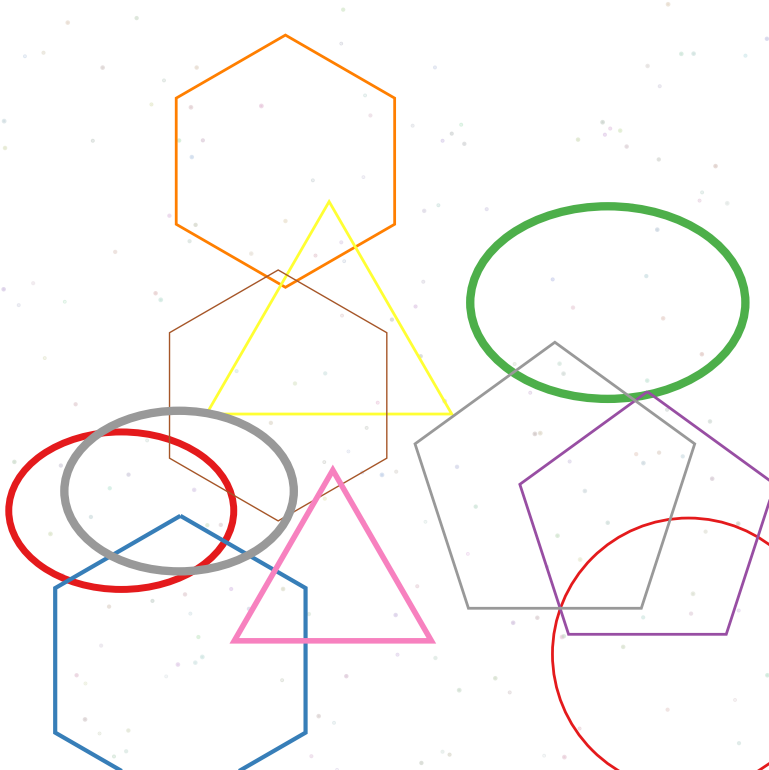[{"shape": "circle", "thickness": 1, "radius": 0.88, "center": [0.894, 0.151]}, {"shape": "oval", "thickness": 2.5, "radius": 0.73, "center": [0.157, 0.337]}, {"shape": "hexagon", "thickness": 1.5, "radius": 0.94, "center": [0.234, 0.142]}, {"shape": "oval", "thickness": 3, "radius": 0.89, "center": [0.789, 0.607]}, {"shape": "pentagon", "thickness": 1, "radius": 0.87, "center": [0.841, 0.317]}, {"shape": "hexagon", "thickness": 1, "radius": 0.82, "center": [0.371, 0.791]}, {"shape": "triangle", "thickness": 1, "radius": 0.92, "center": [0.427, 0.554]}, {"shape": "hexagon", "thickness": 0.5, "radius": 0.81, "center": [0.361, 0.486]}, {"shape": "triangle", "thickness": 2, "radius": 0.74, "center": [0.432, 0.242]}, {"shape": "pentagon", "thickness": 1, "radius": 0.95, "center": [0.721, 0.365]}, {"shape": "oval", "thickness": 3, "radius": 0.75, "center": [0.233, 0.362]}]